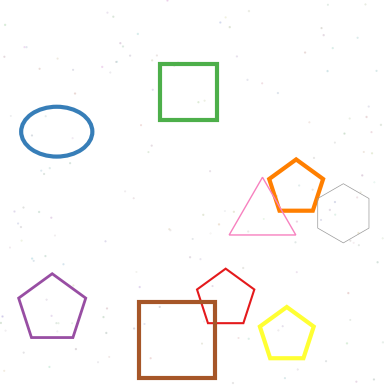[{"shape": "pentagon", "thickness": 1.5, "radius": 0.39, "center": [0.586, 0.224]}, {"shape": "oval", "thickness": 3, "radius": 0.46, "center": [0.147, 0.658]}, {"shape": "square", "thickness": 3, "radius": 0.37, "center": [0.49, 0.761]}, {"shape": "pentagon", "thickness": 2, "radius": 0.46, "center": [0.136, 0.197]}, {"shape": "pentagon", "thickness": 3, "radius": 0.37, "center": [0.769, 0.512]}, {"shape": "pentagon", "thickness": 3, "radius": 0.37, "center": [0.745, 0.129]}, {"shape": "square", "thickness": 3, "radius": 0.49, "center": [0.46, 0.117]}, {"shape": "triangle", "thickness": 1, "radius": 0.5, "center": [0.682, 0.44]}, {"shape": "hexagon", "thickness": 0.5, "radius": 0.38, "center": [0.892, 0.446]}]